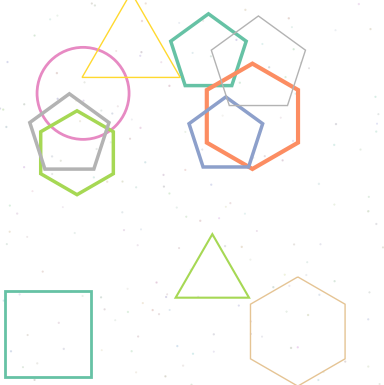[{"shape": "pentagon", "thickness": 2.5, "radius": 0.52, "center": [0.541, 0.861]}, {"shape": "square", "thickness": 2, "radius": 0.56, "center": [0.125, 0.132]}, {"shape": "hexagon", "thickness": 3, "radius": 0.68, "center": [0.656, 0.698]}, {"shape": "pentagon", "thickness": 2.5, "radius": 0.5, "center": [0.587, 0.648]}, {"shape": "circle", "thickness": 2, "radius": 0.6, "center": [0.216, 0.758]}, {"shape": "hexagon", "thickness": 2.5, "radius": 0.54, "center": [0.2, 0.603]}, {"shape": "triangle", "thickness": 1.5, "radius": 0.55, "center": [0.552, 0.282]}, {"shape": "triangle", "thickness": 1, "radius": 0.74, "center": [0.341, 0.873]}, {"shape": "hexagon", "thickness": 1, "radius": 0.71, "center": [0.773, 0.139]}, {"shape": "pentagon", "thickness": 1, "radius": 0.64, "center": [0.671, 0.83]}, {"shape": "pentagon", "thickness": 2.5, "radius": 0.54, "center": [0.18, 0.648]}]